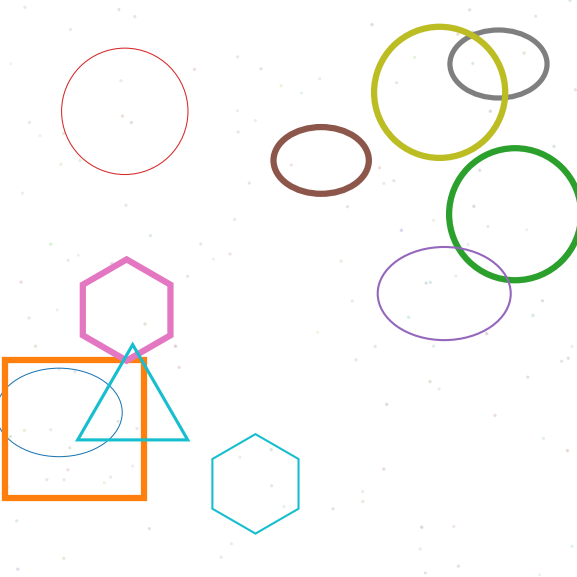[{"shape": "oval", "thickness": 0.5, "radius": 0.55, "center": [0.102, 0.285]}, {"shape": "square", "thickness": 3, "radius": 0.6, "center": [0.129, 0.257]}, {"shape": "circle", "thickness": 3, "radius": 0.57, "center": [0.892, 0.628]}, {"shape": "circle", "thickness": 0.5, "radius": 0.55, "center": [0.216, 0.806]}, {"shape": "oval", "thickness": 1, "radius": 0.58, "center": [0.769, 0.491]}, {"shape": "oval", "thickness": 3, "radius": 0.41, "center": [0.556, 0.721]}, {"shape": "hexagon", "thickness": 3, "radius": 0.44, "center": [0.219, 0.462]}, {"shape": "oval", "thickness": 2.5, "radius": 0.42, "center": [0.863, 0.888]}, {"shape": "circle", "thickness": 3, "radius": 0.57, "center": [0.761, 0.839]}, {"shape": "hexagon", "thickness": 1, "radius": 0.43, "center": [0.442, 0.161]}, {"shape": "triangle", "thickness": 1.5, "radius": 0.55, "center": [0.23, 0.292]}]